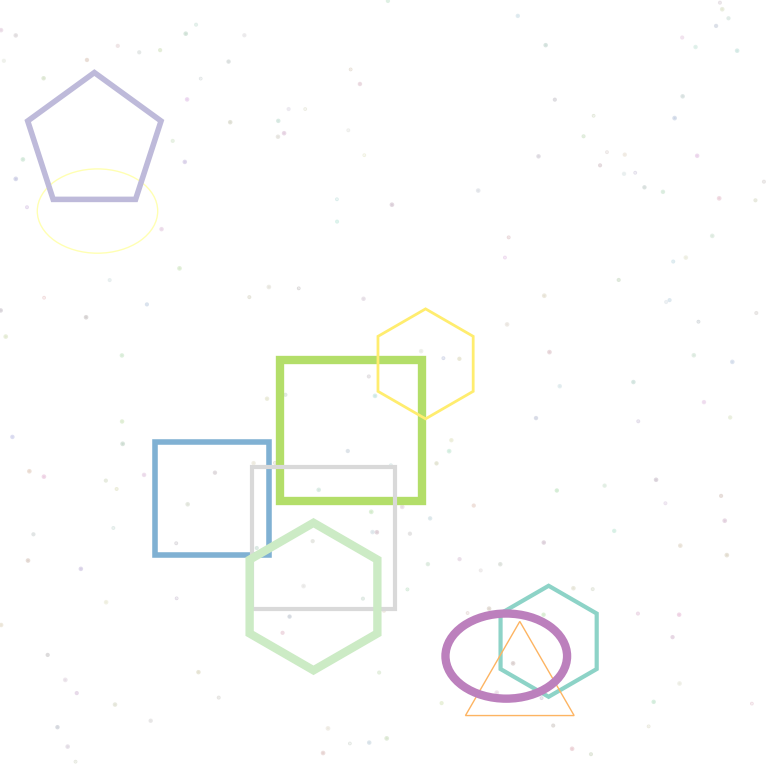[{"shape": "hexagon", "thickness": 1.5, "radius": 0.36, "center": [0.712, 0.167]}, {"shape": "oval", "thickness": 0.5, "radius": 0.39, "center": [0.127, 0.726]}, {"shape": "pentagon", "thickness": 2, "radius": 0.46, "center": [0.123, 0.815]}, {"shape": "square", "thickness": 2, "radius": 0.37, "center": [0.275, 0.353]}, {"shape": "triangle", "thickness": 0.5, "radius": 0.41, "center": [0.675, 0.111]}, {"shape": "square", "thickness": 3, "radius": 0.46, "center": [0.456, 0.441]}, {"shape": "square", "thickness": 1.5, "radius": 0.46, "center": [0.42, 0.301]}, {"shape": "oval", "thickness": 3, "radius": 0.39, "center": [0.658, 0.148]}, {"shape": "hexagon", "thickness": 3, "radius": 0.48, "center": [0.407, 0.225]}, {"shape": "hexagon", "thickness": 1, "radius": 0.36, "center": [0.553, 0.527]}]